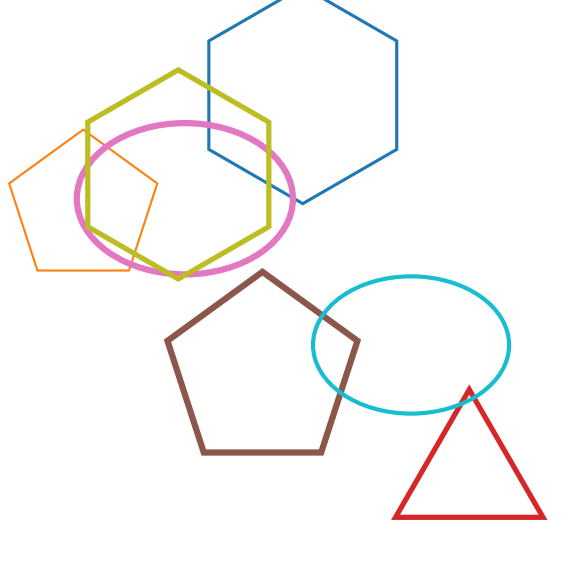[{"shape": "hexagon", "thickness": 1.5, "radius": 0.94, "center": [0.524, 0.834]}, {"shape": "pentagon", "thickness": 1, "radius": 0.67, "center": [0.144, 0.64]}, {"shape": "triangle", "thickness": 2.5, "radius": 0.74, "center": [0.813, 0.177]}, {"shape": "pentagon", "thickness": 3, "radius": 0.86, "center": [0.454, 0.355]}, {"shape": "oval", "thickness": 3, "radius": 0.94, "center": [0.32, 0.655]}, {"shape": "hexagon", "thickness": 2.5, "radius": 0.91, "center": [0.309, 0.697]}, {"shape": "oval", "thickness": 2, "radius": 0.85, "center": [0.712, 0.402]}]